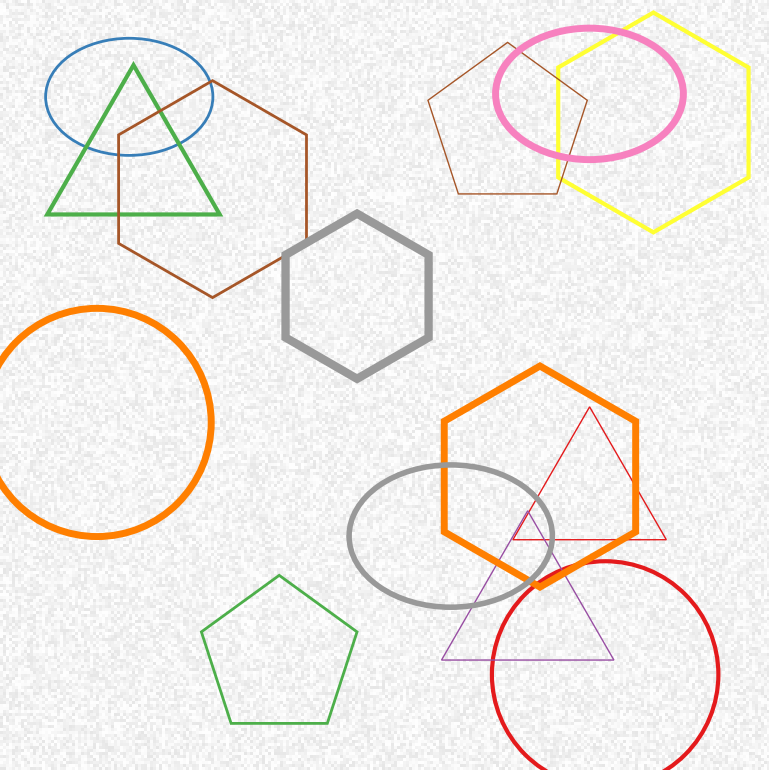[{"shape": "circle", "thickness": 1.5, "radius": 0.74, "center": [0.786, 0.124]}, {"shape": "triangle", "thickness": 0.5, "radius": 0.58, "center": [0.766, 0.357]}, {"shape": "oval", "thickness": 1, "radius": 0.54, "center": [0.168, 0.874]}, {"shape": "triangle", "thickness": 1.5, "radius": 0.65, "center": [0.173, 0.786]}, {"shape": "pentagon", "thickness": 1, "radius": 0.53, "center": [0.363, 0.147]}, {"shape": "triangle", "thickness": 0.5, "radius": 0.65, "center": [0.685, 0.207]}, {"shape": "hexagon", "thickness": 2.5, "radius": 0.72, "center": [0.701, 0.381]}, {"shape": "circle", "thickness": 2.5, "radius": 0.74, "center": [0.126, 0.451]}, {"shape": "hexagon", "thickness": 1.5, "radius": 0.71, "center": [0.849, 0.841]}, {"shape": "hexagon", "thickness": 1, "radius": 0.7, "center": [0.276, 0.754]}, {"shape": "pentagon", "thickness": 0.5, "radius": 0.54, "center": [0.659, 0.836]}, {"shape": "oval", "thickness": 2.5, "radius": 0.61, "center": [0.766, 0.878]}, {"shape": "hexagon", "thickness": 3, "radius": 0.54, "center": [0.464, 0.615]}, {"shape": "oval", "thickness": 2, "radius": 0.66, "center": [0.585, 0.304]}]